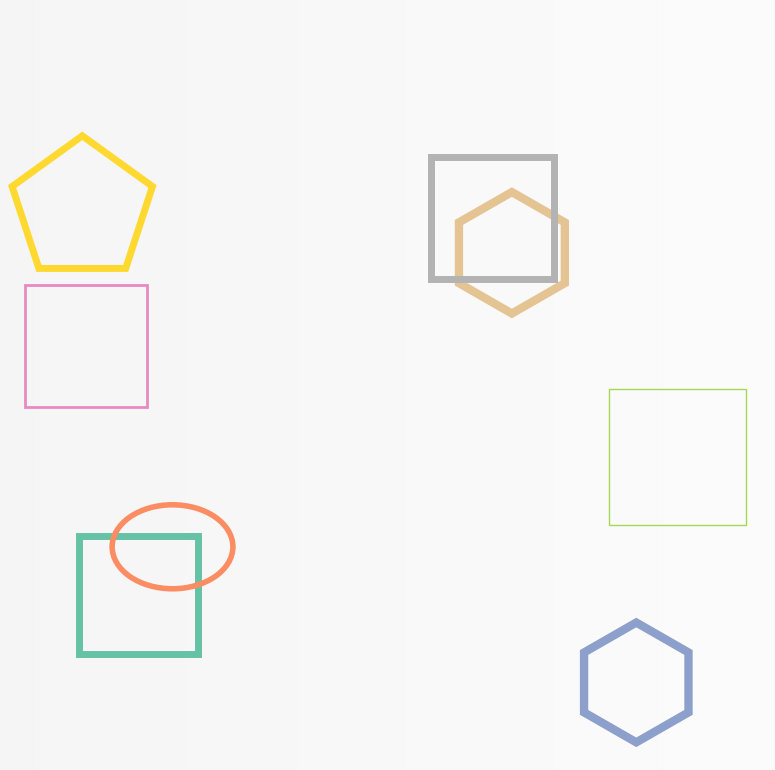[{"shape": "square", "thickness": 2.5, "radius": 0.38, "center": [0.179, 0.228]}, {"shape": "oval", "thickness": 2, "radius": 0.39, "center": [0.223, 0.29]}, {"shape": "hexagon", "thickness": 3, "radius": 0.39, "center": [0.821, 0.114]}, {"shape": "square", "thickness": 1, "radius": 0.4, "center": [0.111, 0.551]}, {"shape": "square", "thickness": 0.5, "radius": 0.44, "center": [0.874, 0.407]}, {"shape": "pentagon", "thickness": 2.5, "radius": 0.48, "center": [0.106, 0.728]}, {"shape": "hexagon", "thickness": 3, "radius": 0.39, "center": [0.66, 0.672]}, {"shape": "square", "thickness": 2.5, "radius": 0.4, "center": [0.636, 0.717]}]